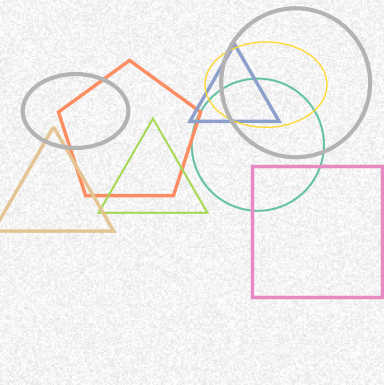[{"shape": "circle", "thickness": 1.5, "radius": 0.86, "center": [0.67, 0.624]}, {"shape": "pentagon", "thickness": 2.5, "radius": 0.97, "center": [0.336, 0.649]}, {"shape": "triangle", "thickness": 2.5, "radius": 0.67, "center": [0.609, 0.752]}, {"shape": "square", "thickness": 2.5, "radius": 0.85, "center": [0.824, 0.399]}, {"shape": "triangle", "thickness": 1.5, "radius": 0.82, "center": [0.397, 0.529]}, {"shape": "oval", "thickness": 1, "radius": 0.79, "center": [0.691, 0.78]}, {"shape": "triangle", "thickness": 2.5, "radius": 0.9, "center": [0.139, 0.49]}, {"shape": "oval", "thickness": 3, "radius": 0.69, "center": [0.196, 0.712]}, {"shape": "circle", "thickness": 3, "radius": 0.97, "center": [0.768, 0.785]}]